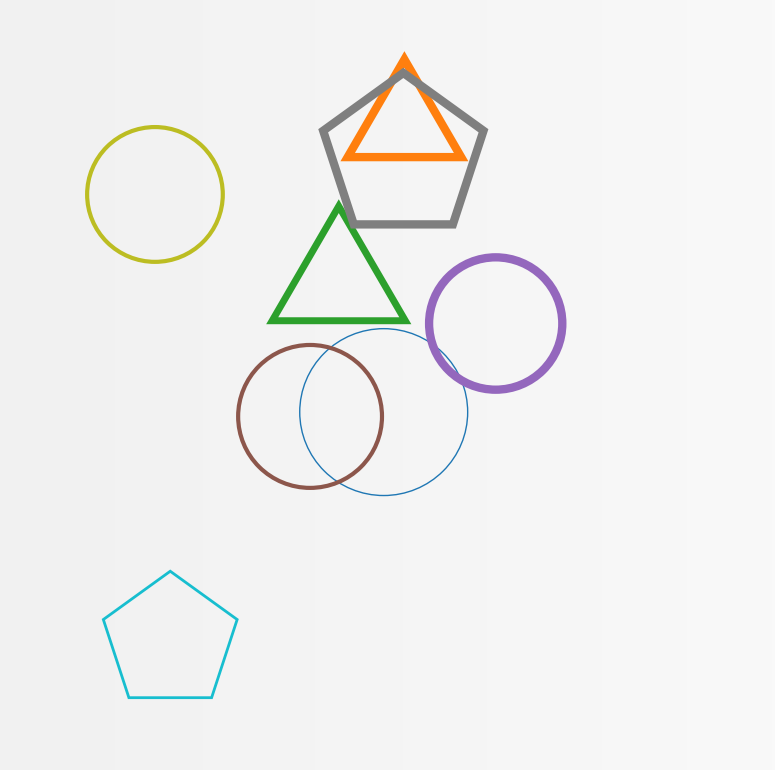[{"shape": "circle", "thickness": 0.5, "radius": 0.54, "center": [0.495, 0.465]}, {"shape": "triangle", "thickness": 3, "radius": 0.42, "center": [0.522, 0.838]}, {"shape": "triangle", "thickness": 2.5, "radius": 0.5, "center": [0.437, 0.633]}, {"shape": "circle", "thickness": 3, "radius": 0.43, "center": [0.64, 0.58]}, {"shape": "circle", "thickness": 1.5, "radius": 0.46, "center": [0.4, 0.459]}, {"shape": "pentagon", "thickness": 3, "radius": 0.54, "center": [0.52, 0.797]}, {"shape": "circle", "thickness": 1.5, "radius": 0.44, "center": [0.2, 0.747]}, {"shape": "pentagon", "thickness": 1, "radius": 0.45, "center": [0.22, 0.167]}]